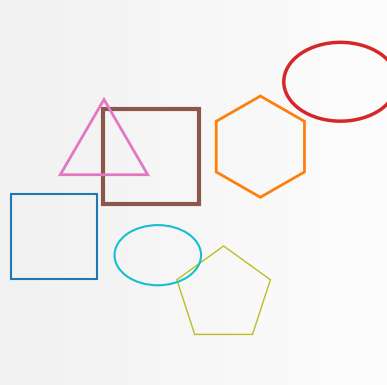[{"shape": "square", "thickness": 1.5, "radius": 0.55, "center": [0.139, 0.386]}, {"shape": "hexagon", "thickness": 2, "radius": 0.66, "center": [0.672, 0.619]}, {"shape": "oval", "thickness": 2.5, "radius": 0.73, "center": [0.879, 0.788]}, {"shape": "square", "thickness": 3, "radius": 0.62, "center": [0.391, 0.593]}, {"shape": "triangle", "thickness": 2, "radius": 0.65, "center": [0.268, 0.611]}, {"shape": "pentagon", "thickness": 1, "radius": 0.63, "center": [0.577, 0.234]}, {"shape": "oval", "thickness": 1.5, "radius": 0.56, "center": [0.407, 0.337]}]